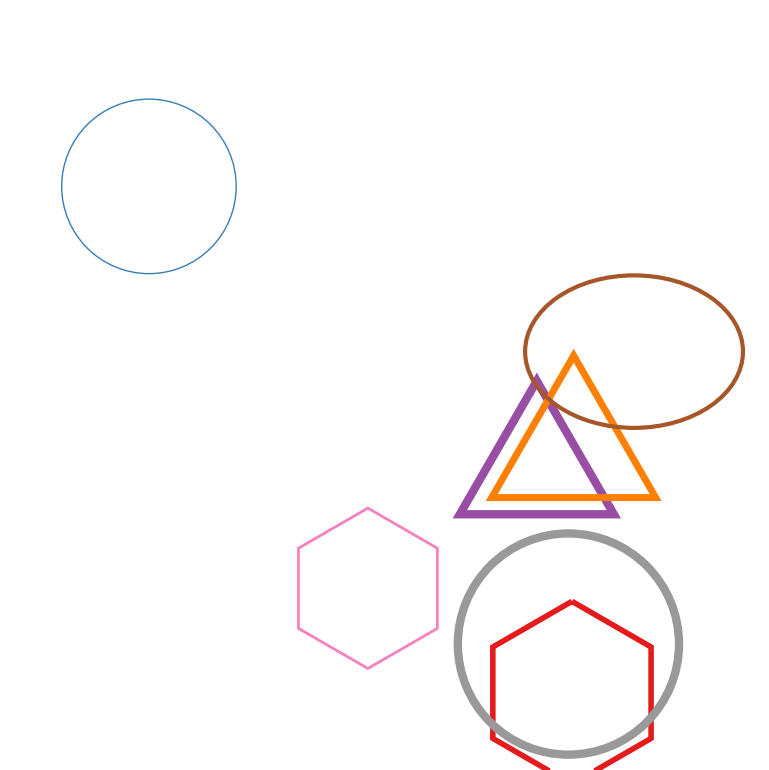[{"shape": "hexagon", "thickness": 2, "radius": 0.59, "center": [0.743, 0.1]}, {"shape": "circle", "thickness": 0.5, "radius": 0.57, "center": [0.193, 0.758]}, {"shape": "triangle", "thickness": 3, "radius": 0.58, "center": [0.697, 0.39]}, {"shape": "triangle", "thickness": 2.5, "radius": 0.61, "center": [0.745, 0.415]}, {"shape": "oval", "thickness": 1.5, "radius": 0.71, "center": [0.823, 0.543]}, {"shape": "hexagon", "thickness": 1, "radius": 0.52, "center": [0.478, 0.236]}, {"shape": "circle", "thickness": 3, "radius": 0.72, "center": [0.738, 0.164]}]